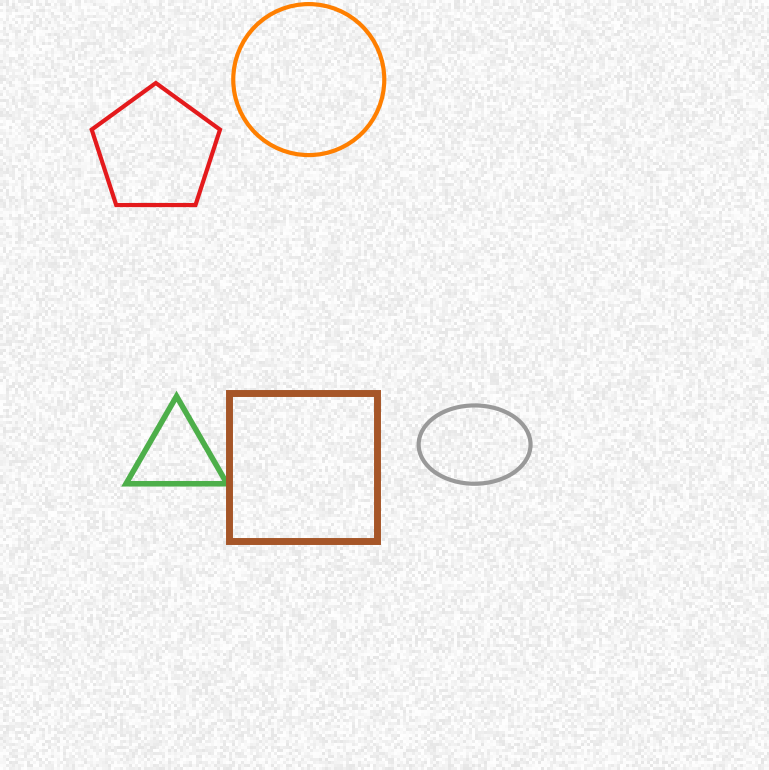[{"shape": "pentagon", "thickness": 1.5, "radius": 0.44, "center": [0.202, 0.805]}, {"shape": "triangle", "thickness": 2, "radius": 0.38, "center": [0.229, 0.41]}, {"shape": "circle", "thickness": 1.5, "radius": 0.49, "center": [0.401, 0.897]}, {"shape": "square", "thickness": 2.5, "radius": 0.48, "center": [0.394, 0.393]}, {"shape": "oval", "thickness": 1.5, "radius": 0.36, "center": [0.616, 0.423]}]